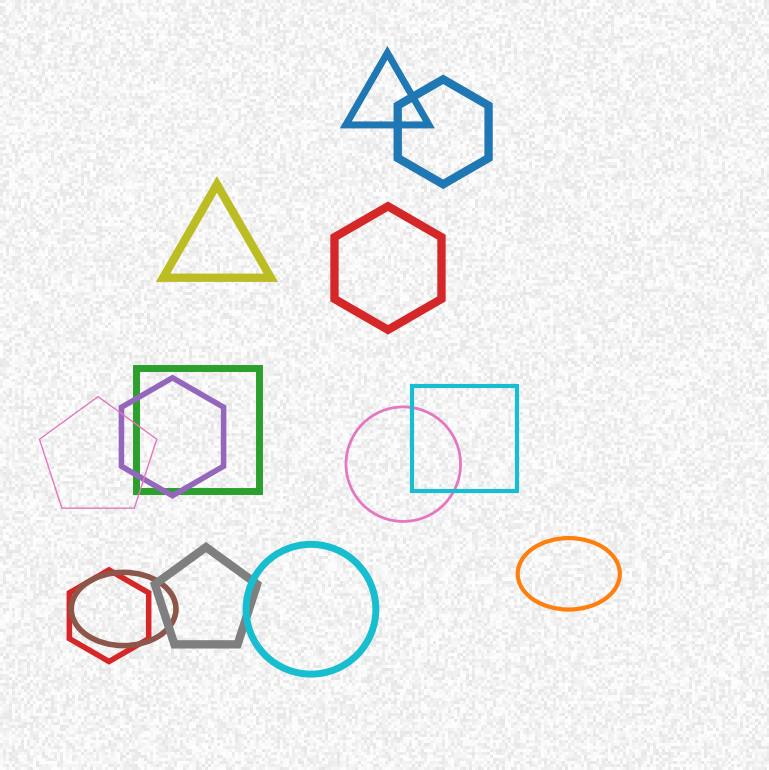[{"shape": "hexagon", "thickness": 3, "radius": 0.34, "center": [0.576, 0.829]}, {"shape": "triangle", "thickness": 2.5, "radius": 0.31, "center": [0.503, 0.869]}, {"shape": "oval", "thickness": 1.5, "radius": 0.33, "center": [0.739, 0.255]}, {"shape": "square", "thickness": 2.5, "radius": 0.4, "center": [0.256, 0.442]}, {"shape": "hexagon", "thickness": 2, "radius": 0.3, "center": [0.142, 0.2]}, {"shape": "hexagon", "thickness": 3, "radius": 0.4, "center": [0.504, 0.652]}, {"shape": "hexagon", "thickness": 2, "radius": 0.38, "center": [0.224, 0.433]}, {"shape": "oval", "thickness": 2, "radius": 0.34, "center": [0.161, 0.209]}, {"shape": "circle", "thickness": 1, "radius": 0.37, "center": [0.524, 0.397]}, {"shape": "pentagon", "thickness": 0.5, "radius": 0.4, "center": [0.127, 0.405]}, {"shape": "pentagon", "thickness": 3, "radius": 0.35, "center": [0.268, 0.22]}, {"shape": "triangle", "thickness": 3, "radius": 0.4, "center": [0.282, 0.68]}, {"shape": "square", "thickness": 1.5, "radius": 0.34, "center": [0.603, 0.43]}, {"shape": "circle", "thickness": 2.5, "radius": 0.42, "center": [0.404, 0.209]}]